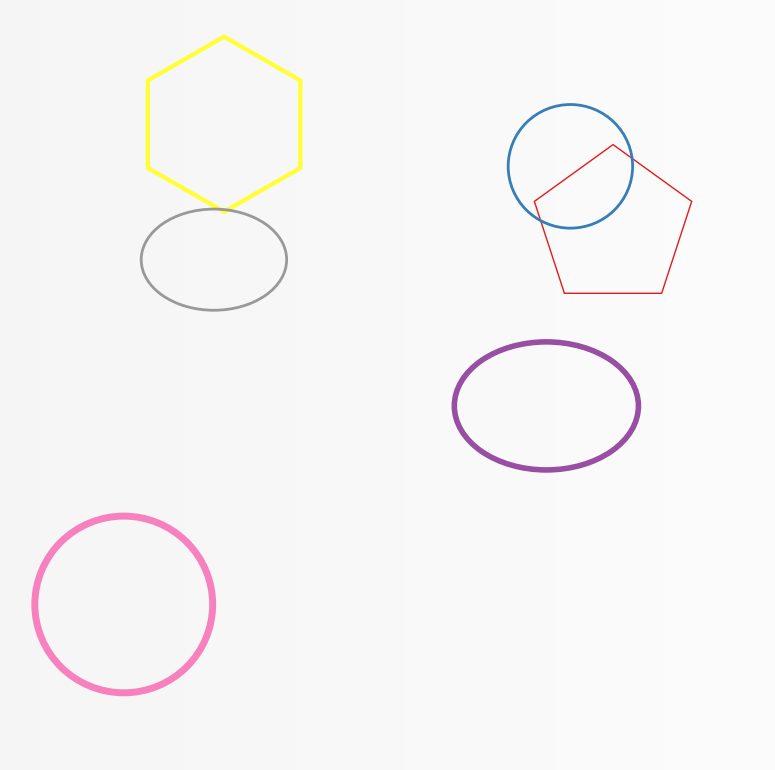[{"shape": "pentagon", "thickness": 0.5, "radius": 0.53, "center": [0.791, 0.705]}, {"shape": "circle", "thickness": 1, "radius": 0.4, "center": [0.736, 0.784]}, {"shape": "oval", "thickness": 2, "radius": 0.59, "center": [0.705, 0.473]}, {"shape": "hexagon", "thickness": 1.5, "radius": 0.57, "center": [0.289, 0.839]}, {"shape": "circle", "thickness": 2.5, "radius": 0.57, "center": [0.16, 0.215]}, {"shape": "oval", "thickness": 1, "radius": 0.47, "center": [0.276, 0.663]}]